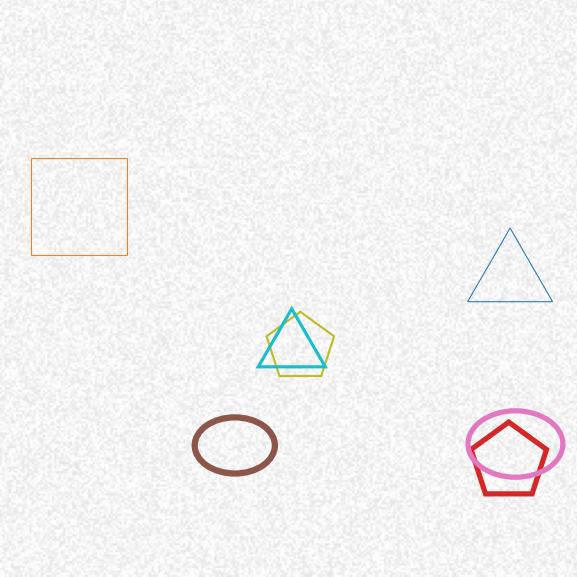[{"shape": "triangle", "thickness": 0.5, "radius": 0.42, "center": [0.883, 0.519]}, {"shape": "square", "thickness": 0.5, "radius": 0.42, "center": [0.137, 0.642]}, {"shape": "pentagon", "thickness": 2.5, "radius": 0.34, "center": [0.881, 0.2]}, {"shape": "oval", "thickness": 3, "radius": 0.35, "center": [0.407, 0.228]}, {"shape": "oval", "thickness": 2.5, "radius": 0.41, "center": [0.893, 0.23]}, {"shape": "pentagon", "thickness": 1, "radius": 0.31, "center": [0.52, 0.398]}, {"shape": "triangle", "thickness": 1.5, "radius": 0.34, "center": [0.505, 0.397]}]